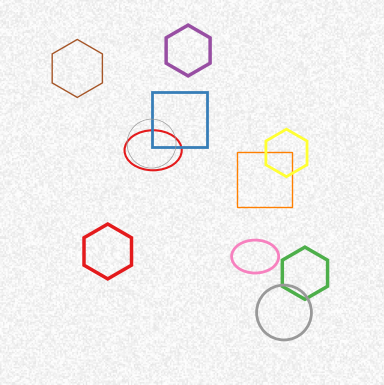[{"shape": "hexagon", "thickness": 2.5, "radius": 0.36, "center": [0.28, 0.347]}, {"shape": "oval", "thickness": 1.5, "radius": 0.37, "center": [0.398, 0.61]}, {"shape": "square", "thickness": 2, "radius": 0.36, "center": [0.467, 0.689]}, {"shape": "hexagon", "thickness": 2.5, "radius": 0.34, "center": [0.792, 0.29]}, {"shape": "hexagon", "thickness": 2.5, "radius": 0.33, "center": [0.489, 0.869]}, {"shape": "square", "thickness": 1, "radius": 0.36, "center": [0.687, 0.534]}, {"shape": "hexagon", "thickness": 2, "radius": 0.31, "center": [0.744, 0.603]}, {"shape": "hexagon", "thickness": 1, "radius": 0.38, "center": [0.201, 0.822]}, {"shape": "oval", "thickness": 2, "radius": 0.31, "center": [0.663, 0.334]}, {"shape": "circle", "thickness": 0.5, "radius": 0.32, "center": [0.394, 0.627]}, {"shape": "circle", "thickness": 2, "radius": 0.36, "center": [0.738, 0.188]}]